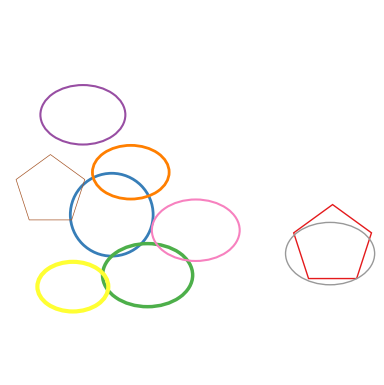[{"shape": "pentagon", "thickness": 1, "radius": 0.53, "center": [0.864, 0.362]}, {"shape": "circle", "thickness": 2, "radius": 0.54, "center": [0.29, 0.442]}, {"shape": "oval", "thickness": 2.5, "radius": 0.59, "center": [0.383, 0.285]}, {"shape": "oval", "thickness": 1.5, "radius": 0.55, "center": [0.215, 0.702]}, {"shape": "oval", "thickness": 2, "radius": 0.5, "center": [0.34, 0.553]}, {"shape": "oval", "thickness": 3, "radius": 0.46, "center": [0.189, 0.255]}, {"shape": "pentagon", "thickness": 0.5, "radius": 0.47, "center": [0.131, 0.505]}, {"shape": "oval", "thickness": 1.5, "radius": 0.57, "center": [0.508, 0.402]}, {"shape": "oval", "thickness": 1, "radius": 0.58, "center": [0.857, 0.341]}]